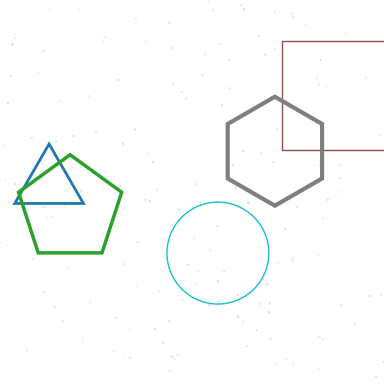[{"shape": "triangle", "thickness": 2, "radius": 0.51, "center": [0.128, 0.523]}, {"shape": "pentagon", "thickness": 2.5, "radius": 0.7, "center": [0.182, 0.457]}, {"shape": "square", "thickness": 1, "radius": 0.71, "center": [0.875, 0.752]}, {"shape": "hexagon", "thickness": 3, "radius": 0.71, "center": [0.714, 0.607]}, {"shape": "circle", "thickness": 1, "radius": 0.66, "center": [0.566, 0.343]}]